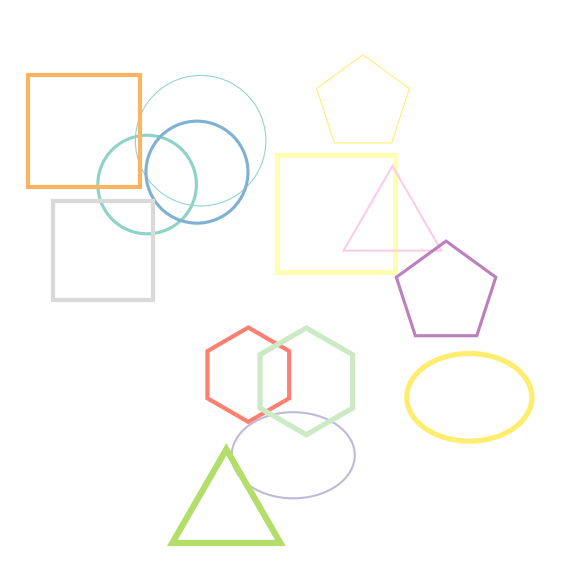[{"shape": "circle", "thickness": 1.5, "radius": 0.43, "center": [0.255, 0.68]}, {"shape": "circle", "thickness": 0.5, "radius": 0.57, "center": [0.347, 0.756]}, {"shape": "square", "thickness": 2.5, "radius": 0.51, "center": [0.582, 0.629]}, {"shape": "oval", "thickness": 1, "radius": 0.53, "center": [0.508, 0.211]}, {"shape": "hexagon", "thickness": 2, "radius": 0.41, "center": [0.43, 0.35]}, {"shape": "circle", "thickness": 1.5, "radius": 0.44, "center": [0.341, 0.701]}, {"shape": "square", "thickness": 2, "radius": 0.48, "center": [0.146, 0.773]}, {"shape": "triangle", "thickness": 3, "radius": 0.54, "center": [0.392, 0.113]}, {"shape": "triangle", "thickness": 1, "radius": 0.49, "center": [0.68, 0.614]}, {"shape": "square", "thickness": 2, "radius": 0.43, "center": [0.178, 0.565]}, {"shape": "pentagon", "thickness": 1.5, "radius": 0.45, "center": [0.772, 0.491]}, {"shape": "hexagon", "thickness": 2.5, "radius": 0.46, "center": [0.53, 0.339]}, {"shape": "pentagon", "thickness": 0.5, "radius": 0.42, "center": [0.629, 0.82]}, {"shape": "oval", "thickness": 2.5, "radius": 0.54, "center": [0.813, 0.311]}]